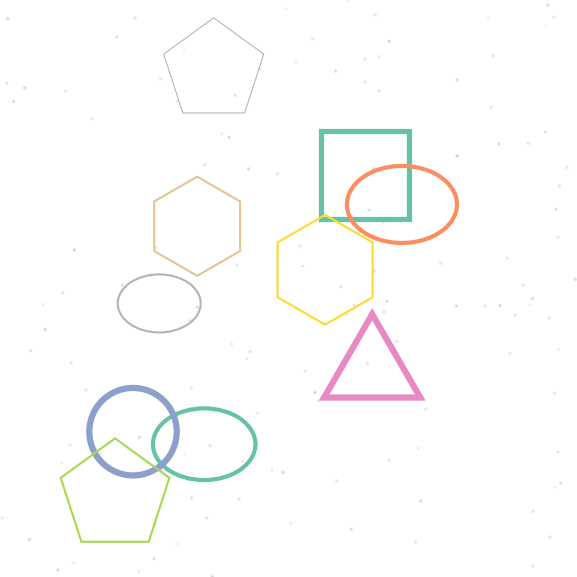[{"shape": "square", "thickness": 2.5, "radius": 0.38, "center": [0.632, 0.696]}, {"shape": "oval", "thickness": 2, "radius": 0.44, "center": [0.354, 0.23]}, {"shape": "oval", "thickness": 2, "radius": 0.48, "center": [0.696, 0.645]}, {"shape": "circle", "thickness": 3, "radius": 0.38, "center": [0.23, 0.252]}, {"shape": "triangle", "thickness": 3, "radius": 0.48, "center": [0.644, 0.359]}, {"shape": "pentagon", "thickness": 1, "radius": 0.5, "center": [0.199, 0.141]}, {"shape": "hexagon", "thickness": 1, "radius": 0.47, "center": [0.563, 0.532]}, {"shape": "hexagon", "thickness": 1, "radius": 0.43, "center": [0.341, 0.607]}, {"shape": "oval", "thickness": 1, "radius": 0.36, "center": [0.276, 0.474]}, {"shape": "pentagon", "thickness": 0.5, "radius": 0.46, "center": [0.37, 0.877]}]